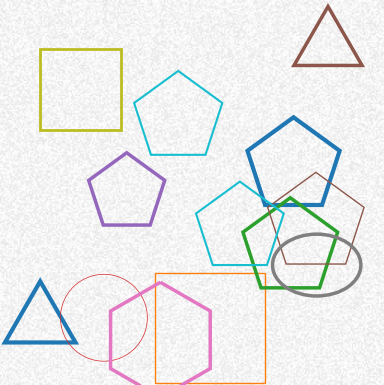[{"shape": "pentagon", "thickness": 3, "radius": 0.63, "center": [0.762, 0.569]}, {"shape": "triangle", "thickness": 3, "radius": 0.53, "center": [0.104, 0.163]}, {"shape": "square", "thickness": 1, "radius": 0.71, "center": [0.546, 0.148]}, {"shape": "pentagon", "thickness": 2.5, "radius": 0.65, "center": [0.754, 0.357]}, {"shape": "circle", "thickness": 0.5, "radius": 0.56, "center": [0.27, 0.175]}, {"shape": "pentagon", "thickness": 2.5, "radius": 0.52, "center": [0.329, 0.499]}, {"shape": "triangle", "thickness": 2.5, "radius": 0.51, "center": [0.852, 0.881]}, {"shape": "pentagon", "thickness": 1, "radius": 0.66, "center": [0.821, 0.421]}, {"shape": "hexagon", "thickness": 2.5, "radius": 0.75, "center": [0.417, 0.117]}, {"shape": "oval", "thickness": 2.5, "radius": 0.57, "center": [0.823, 0.312]}, {"shape": "square", "thickness": 2, "radius": 0.52, "center": [0.209, 0.768]}, {"shape": "pentagon", "thickness": 1.5, "radius": 0.6, "center": [0.463, 0.695]}, {"shape": "pentagon", "thickness": 1.5, "radius": 0.6, "center": [0.623, 0.408]}]